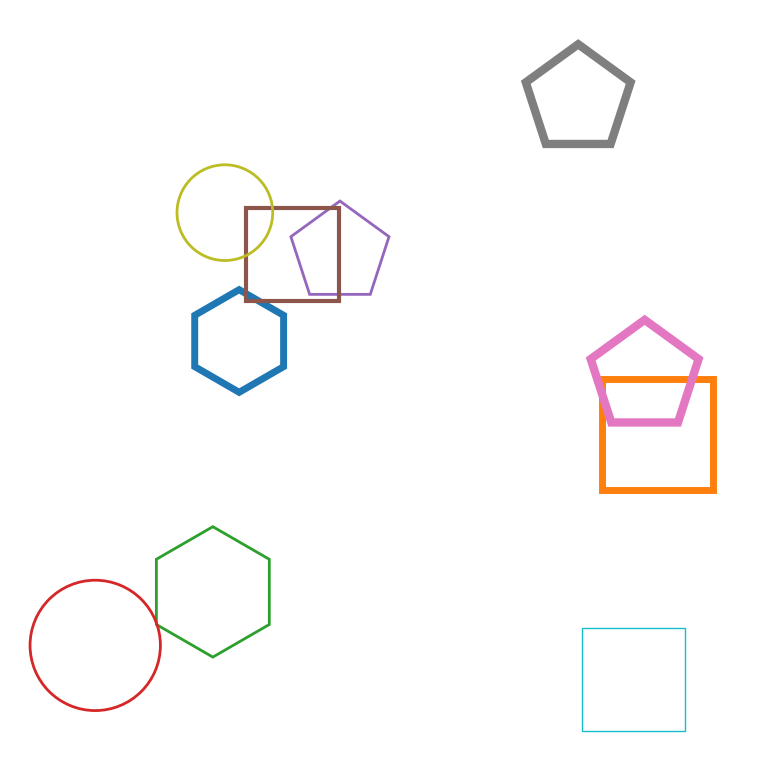[{"shape": "hexagon", "thickness": 2.5, "radius": 0.33, "center": [0.311, 0.557]}, {"shape": "square", "thickness": 2.5, "radius": 0.36, "center": [0.854, 0.436]}, {"shape": "hexagon", "thickness": 1, "radius": 0.42, "center": [0.276, 0.231]}, {"shape": "circle", "thickness": 1, "radius": 0.42, "center": [0.124, 0.162]}, {"shape": "pentagon", "thickness": 1, "radius": 0.34, "center": [0.441, 0.672]}, {"shape": "square", "thickness": 1.5, "radius": 0.3, "center": [0.38, 0.669]}, {"shape": "pentagon", "thickness": 3, "radius": 0.37, "center": [0.837, 0.511]}, {"shape": "pentagon", "thickness": 3, "radius": 0.36, "center": [0.751, 0.871]}, {"shape": "circle", "thickness": 1, "radius": 0.31, "center": [0.292, 0.724]}, {"shape": "square", "thickness": 0.5, "radius": 0.33, "center": [0.823, 0.118]}]